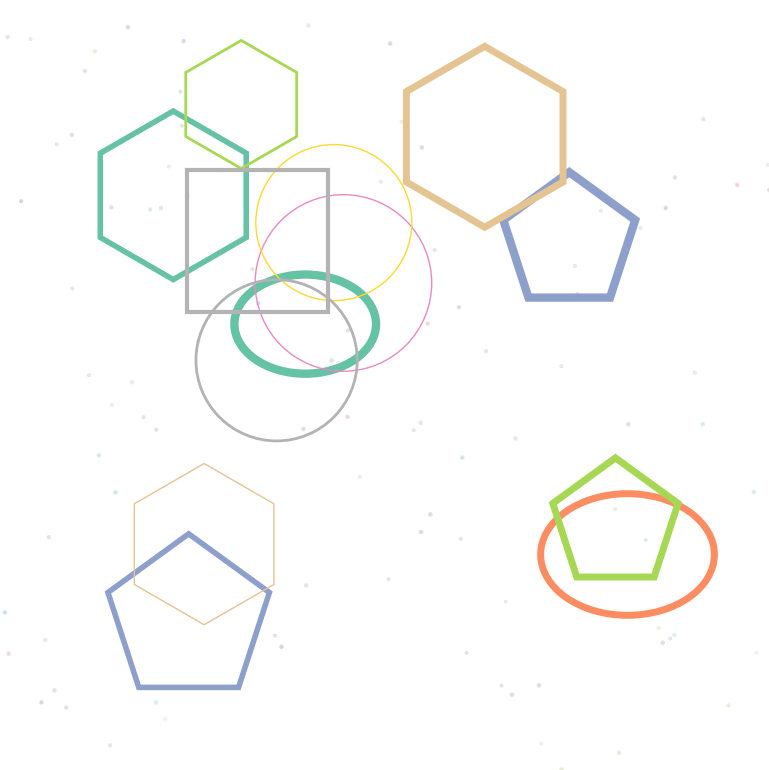[{"shape": "hexagon", "thickness": 2, "radius": 0.55, "center": [0.225, 0.746]}, {"shape": "oval", "thickness": 3, "radius": 0.46, "center": [0.396, 0.579]}, {"shape": "oval", "thickness": 2.5, "radius": 0.56, "center": [0.815, 0.28]}, {"shape": "pentagon", "thickness": 2, "radius": 0.55, "center": [0.245, 0.196]}, {"shape": "pentagon", "thickness": 3, "radius": 0.45, "center": [0.739, 0.686]}, {"shape": "circle", "thickness": 0.5, "radius": 0.57, "center": [0.446, 0.633]}, {"shape": "pentagon", "thickness": 2.5, "radius": 0.43, "center": [0.799, 0.32]}, {"shape": "hexagon", "thickness": 1, "radius": 0.42, "center": [0.313, 0.864]}, {"shape": "circle", "thickness": 0.5, "radius": 0.51, "center": [0.434, 0.711]}, {"shape": "hexagon", "thickness": 2.5, "radius": 0.59, "center": [0.629, 0.822]}, {"shape": "hexagon", "thickness": 0.5, "radius": 0.52, "center": [0.265, 0.293]}, {"shape": "square", "thickness": 1.5, "radius": 0.46, "center": [0.334, 0.687]}, {"shape": "circle", "thickness": 1, "radius": 0.52, "center": [0.359, 0.532]}]